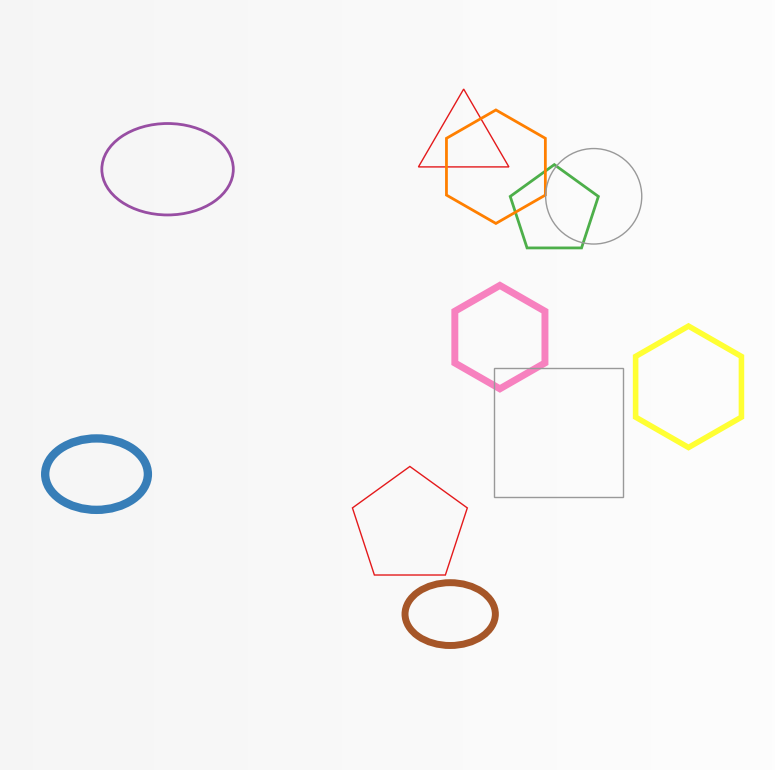[{"shape": "triangle", "thickness": 0.5, "radius": 0.34, "center": [0.598, 0.817]}, {"shape": "pentagon", "thickness": 0.5, "radius": 0.39, "center": [0.529, 0.316]}, {"shape": "oval", "thickness": 3, "radius": 0.33, "center": [0.125, 0.384]}, {"shape": "pentagon", "thickness": 1, "radius": 0.3, "center": [0.715, 0.726]}, {"shape": "oval", "thickness": 1, "radius": 0.42, "center": [0.216, 0.78]}, {"shape": "hexagon", "thickness": 1, "radius": 0.37, "center": [0.64, 0.784]}, {"shape": "hexagon", "thickness": 2, "radius": 0.39, "center": [0.888, 0.498]}, {"shape": "oval", "thickness": 2.5, "radius": 0.29, "center": [0.581, 0.202]}, {"shape": "hexagon", "thickness": 2.5, "radius": 0.34, "center": [0.645, 0.562]}, {"shape": "square", "thickness": 0.5, "radius": 0.42, "center": [0.721, 0.438]}, {"shape": "circle", "thickness": 0.5, "radius": 0.31, "center": [0.766, 0.745]}]